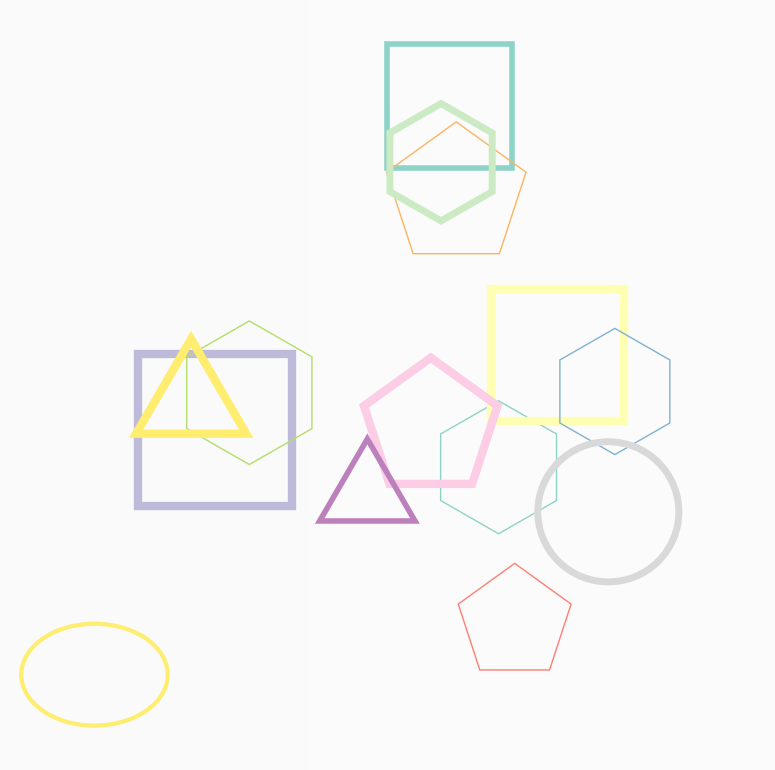[{"shape": "hexagon", "thickness": 0.5, "radius": 0.43, "center": [0.643, 0.393]}, {"shape": "square", "thickness": 2, "radius": 0.4, "center": [0.581, 0.862]}, {"shape": "square", "thickness": 3, "radius": 0.43, "center": [0.719, 0.539]}, {"shape": "square", "thickness": 3, "radius": 0.5, "center": [0.277, 0.441]}, {"shape": "pentagon", "thickness": 0.5, "radius": 0.38, "center": [0.664, 0.192]}, {"shape": "hexagon", "thickness": 0.5, "radius": 0.41, "center": [0.793, 0.492]}, {"shape": "pentagon", "thickness": 0.5, "radius": 0.47, "center": [0.589, 0.747]}, {"shape": "hexagon", "thickness": 0.5, "radius": 0.47, "center": [0.322, 0.49]}, {"shape": "pentagon", "thickness": 3, "radius": 0.45, "center": [0.556, 0.445]}, {"shape": "circle", "thickness": 2.5, "radius": 0.46, "center": [0.785, 0.335]}, {"shape": "triangle", "thickness": 2, "radius": 0.36, "center": [0.474, 0.359]}, {"shape": "hexagon", "thickness": 2.5, "radius": 0.38, "center": [0.569, 0.789]}, {"shape": "oval", "thickness": 1.5, "radius": 0.47, "center": [0.122, 0.124]}, {"shape": "triangle", "thickness": 3, "radius": 0.41, "center": [0.247, 0.478]}]